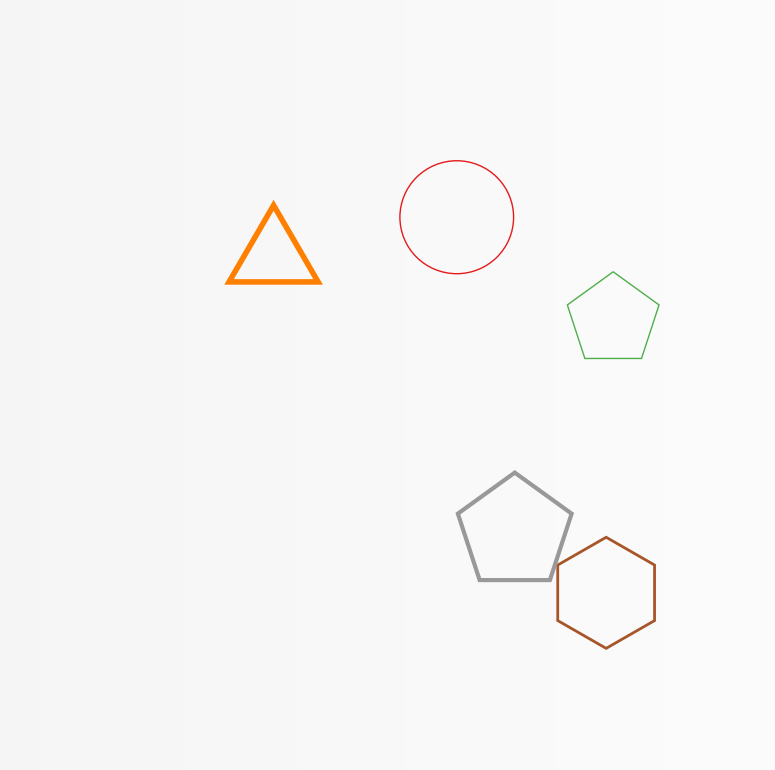[{"shape": "circle", "thickness": 0.5, "radius": 0.37, "center": [0.589, 0.718]}, {"shape": "pentagon", "thickness": 0.5, "radius": 0.31, "center": [0.791, 0.585]}, {"shape": "triangle", "thickness": 2, "radius": 0.33, "center": [0.353, 0.667]}, {"shape": "hexagon", "thickness": 1, "radius": 0.36, "center": [0.782, 0.23]}, {"shape": "pentagon", "thickness": 1.5, "radius": 0.39, "center": [0.664, 0.309]}]